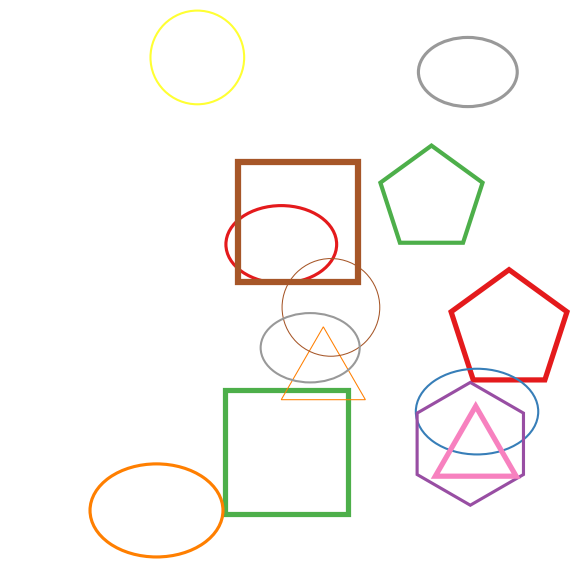[{"shape": "oval", "thickness": 1.5, "radius": 0.48, "center": [0.487, 0.576]}, {"shape": "pentagon", "thickness": 2.5, "radius": 0.53, "center": [0.881, 0.427]}, {"shape": "oval", "thickness": 1, "radius": 0.53, "center": [0.826, 0.286]}, {"shape": "square", "thickness": 2.5, "radius": 0.53, "center": [0.496, 0.216]}, {"shape": "pentagon", "thickness": 2, "radius": 0.47, "center": [0.747, 0.654]}, {"shape": "hexagon", "thickness": 1.5, "radius": 0.53, "center": [0.814, 0.231]}, {"shape": "triangle", "thickness": 0.5, "radius": 0.42, "center": [0.56, 0.349]}, {"shape": "oval", "thickness": 1.5, "radius": 0.58, "center": [0.271, 0.115]}, {"shape": "circle", "thickness": 1, "radius": 0.41, "center": [0.342, 0.9]}, {"shape": "square", "thickness": 3, "radius": 0.52, "center": [0.516, 0.614]}, {"shape": "circle", "thickness": 0.5, "radius": 0.42, "center": [0.573, 0.467]}, {"shape": "triangle", "thickness": 2.5, "radius": 0.4, "center": [0.824, 0.215]}, {"shape": "oval", "thickness": 1, "radius": 0.43, "center": [0.537, 0.397]}, {"shape": "oval", "thickness": 1.5, "radius": 0.43, "center": [0.81, 0.874]}]